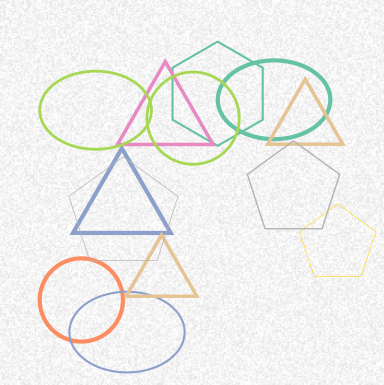[{"shape": "hexagon", "thickness": 1.5, "radius": 0.68, "center": [0.565, 0.757]}, {"shape": "oval", "thickness": 3, "radius": 0.73, "center": [0.712, 0.741]}, {"shape": "circle", "thickness": 3, "radius": 0.54, "center": [0.211, 0.221]}, {"shape": "oval", "thickness": 1.5, "radius": 0.75, "center": [0.33, 0.137]}, {"shape": "triangle", "thickness": 3, "radius": 0.73, "center": [0.317, 0.468]}, {"shape": "triangle", "thickness": 2.5, "radius": 0.72, "center": [0.429, 0.696]}, {"shape": "oval", "thickness": 2, "radius": 0.73, "center": [0.248, 0.714]}, {"shape": "circle", "thickness": 2, "radius": 0.6, "center": [0.502, 0.693]}, {"shape": "pentagon", "thickness": 0.5, "radius": 0.52, "center": [0.877, 0.366]}, {"shape": "triangle", "thickness": 2.5, "radius": 0.56, "center": [0.793, 0.682]}, {"shape": "triangle", "thickness": 2.5, "radius": 0.53, "center": [0.42, 0.284]}, {"shape": "pentagon", "thickness": 0.5, "radius": 0.75, "center": [0.321, 0.444]}, {"shape": "pentagon", "thickness": 1, "radius": 0.63, "center": [0.762, 0.508]}]